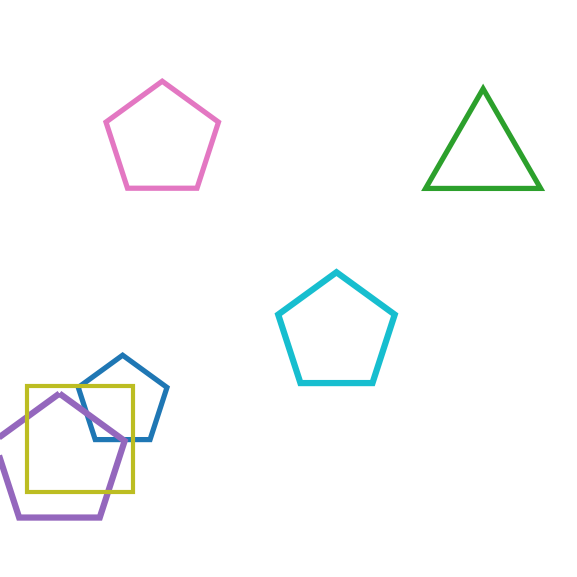[{"shape": "pentagon", "thickness": 2.5, "radius": 0.4, "center": [0.212, 0.303]}, {"shape": "triangle", "thickness": 2.5, "radius": 0.57, "center": [0.837, 0.73]}, {"shape": "pentagon", "thickness": 3, "radius": 0.59, "center": [0.103, 0.199]}, {"shape": "pentagon", "thickness": 2.5, "radius": 0.51, "center": [0.281, 0.756]}, {"shape": "square", "thickness": 2, "radius": 0.46, "center": [0.138, 0.239]}, {"shape": "pentagon", "thickness": 3, "radius": 0.53, "center": [0.583, 0.422]}]